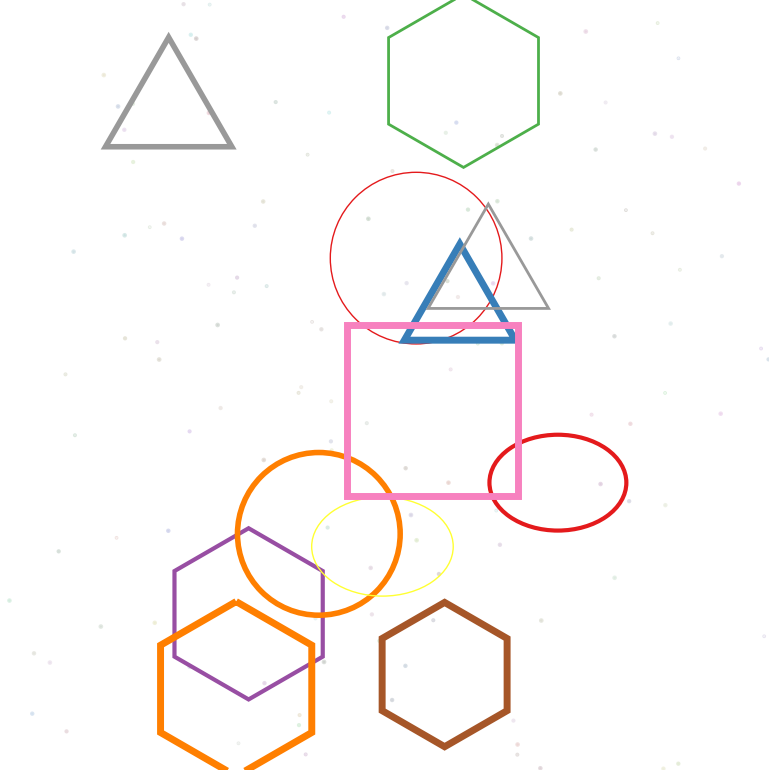[{"shape": "circle", "thickness": 0.5, "radius": 0.56, "center": [0.54, 0.665]}, {"shape": "oval", "thickness": 1.5, "radius": 0.44, "center": [0.725, 0.373]}, {"shape": "triangle", "thickness": 2.5, "radius": 0.42, "center": [0.597, 0.6]}, {"shape": "hexagon", "thickness": 1, "radius": 0.56, "center": [0.602, 0.895]}, {"shape": "hexagon", "thickness": 1.5, "radius": 0.56, "center": [0.323, 0.203]}, {"shape": "circle", "thickness": 2, "radius": 0.53, "center": [0.414, 0.307]}, {"shape": "hexagon", "thickness": 2.5, "radius": 0.57, "center": [0.307, 0.105]}, {"shape": "oval", "thickness": 0.5, "radius": 0.46, "center": [0.497, 0.29]}, {"shape": "hexagon", "thickness": 2.5, "radius": 0.47, "center": [0.577, 0.124]}, {"shape": "square", "thickness": 2.5, "radius": 0.56, "center": [0.561, 0.467]}, {"shape": "triangle", "thickness": 2, "radius": 0.47, "center": [0.219, 0.857]}, {"shape": "triangle", "thickness": 1, "radius": 0.45, "center": [0.634, 0.645]}]